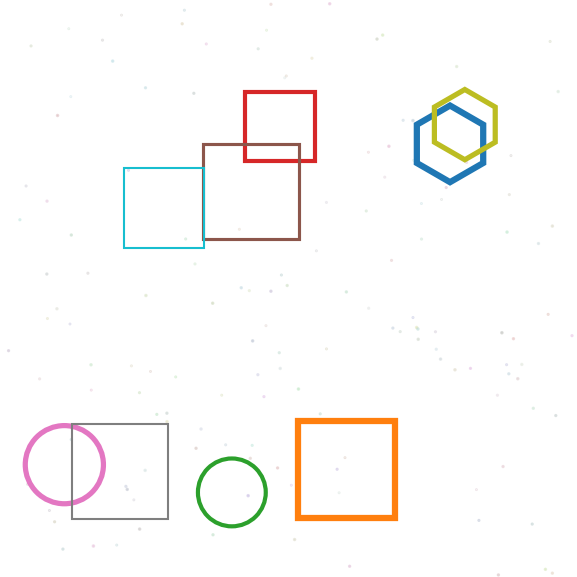[{"shape": "hexagon", "thickness": 3, "radius": 0.33, "center": [0.779, 0.75]}, {"shape": "square", "thickness": 3, "radius": 0.42, "center": [0.6, 0.186]}, {"shape": "circle", "thickness": 2, "radius": 0.29, "center": [0.401, 0.146]}, {"shape": "square", "thickness": 2, "radius": 0.3, "center": [0.485, 0.78]}, {"shape": "square", "thickness": 1.5, "radius": 0.41, "center": [0.435, 0.668]}, {"shape": "circle", "thickness": 2.5, "radius": 0.34, "center": [0.111, 0.195]}, {"shape": "square", "thickness": 1, "radius": 0.41, "center": [0.208, 0.182]}, {"shape": "hexagon", "thickness": 2.5, "radius": 0.3, "center": [0.805, 0.783]}, {"shape": "square", "thickness": 1, "radius": 0.35, "center": [0.283, 0.639]}]